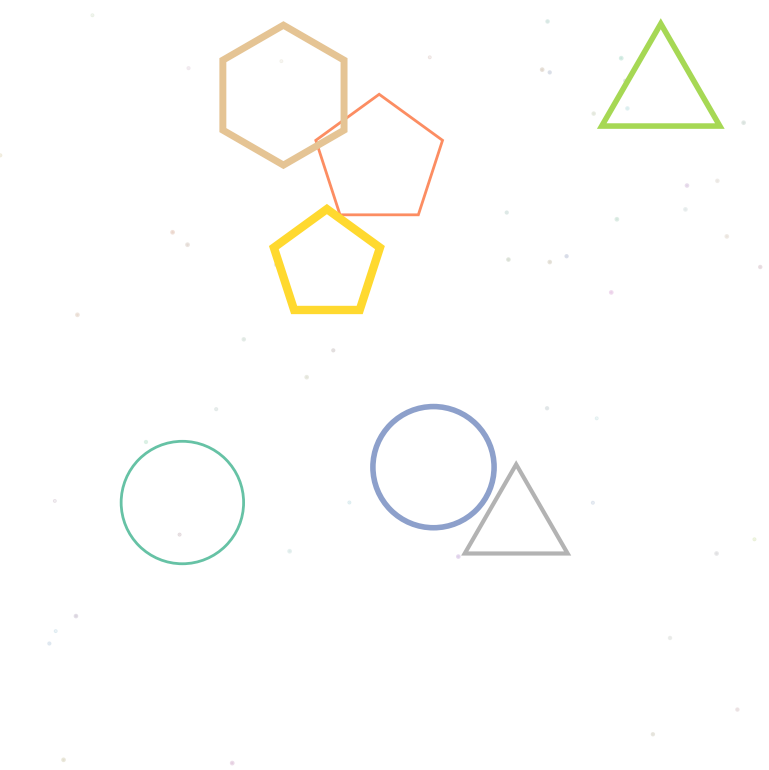[{"shape": "circle", "thickness": 1, "radius": 0.4, "center": [0.237, 0.347]}, {"shape": "pentagon", "thickness": 1, "radius": 0.43, "center": [0.492, 0.791]}, {"shape": "circle", "thickness": 2, "radius": 0.39, "center": [0.563, 0.393]}, {"shape": "triangle", "thickness": 2, "radius": 0.44, "center": [0.858, 0.881]}, {"shape": "pentagon", "thickness": 3, "radius": 0.36, "center": [0.425, 0.656]}, {"shape": "hexagon", "thickness": 2.5, "radius": 0.45, "center": [0.368, 0.876]}, {"shape": "triangle", "thickness": 1.5, "radius": 0.39, "center": [0.67, 0.32]}]